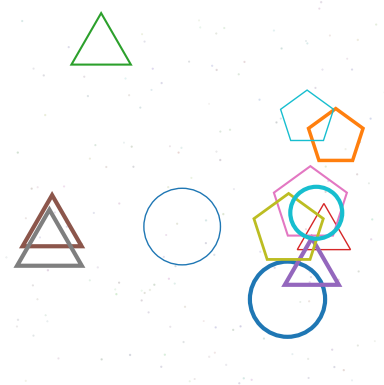[{"shape": "circle", "thickness": 3, "radius": 0.49, "center": [0.747, 0.223]}, {"shape": "circle", "thickness": 1, "radius": 0.5, "center": [0.473, 0.412]}, {"shape": "pentagon", "thickness": 2.5, "radius": 0.37, "center": [0.872, 0.644]}, {"shape": "triangle", "thickness": 1.5, "radius": 0.45, "center": [0.263, 0.877]}, {"shape": "triangle", "thickness": 1, "radius": 0.4, "center": [0.841, 0.392]}, {"shape": "triangle", "thickness": 3, "radius": 0.4, "center": [0.81, 0.301]}, {"shape": "triangle", "thickness": 3, "radius": 0.44, "center": [0.135, 0.405]}, {"shape": "pentagon", "thickness": 1.5, "radius": 0.5, "center": [0.806, 0.469]}, {"shape": "triangle", "thickness": 3, "radius": 0.49, "center": [0.128, 0.358]}, {"shape": "pentagon", "thickness": 2, "radius": 0.47, "center": [0.75, 0.403]}, {"shape": "pentagon", "thickness": 1, "radius": 0.36, "center": [0.798, 0.694]}, {"shape": "circle", "thickness": 3, "radius": 0.34, "center": [0.821, 0.447]}]